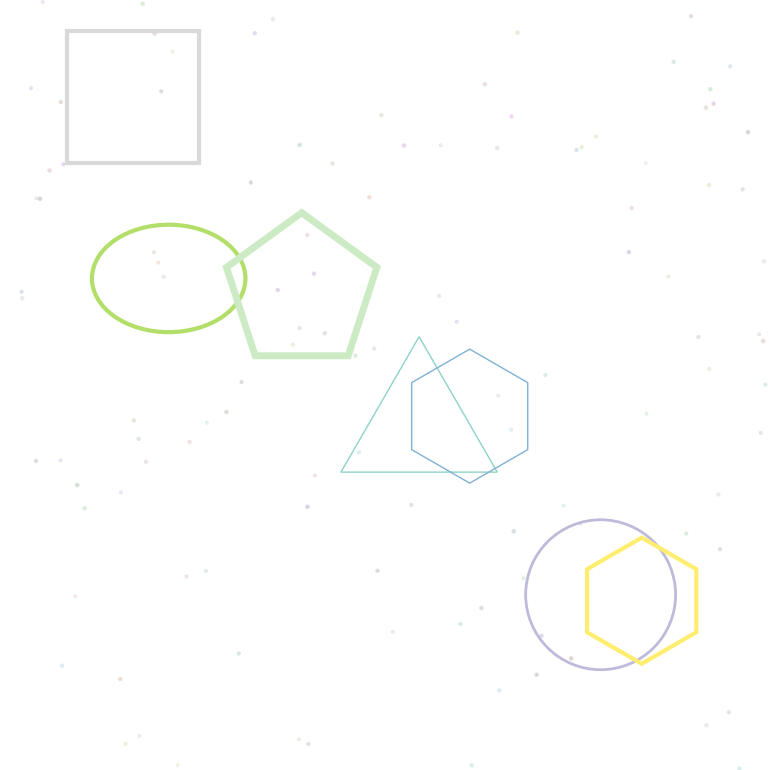[{"shape": "triangle", "thickness": 0.5, "radius": 0.59, "center": [0.544, 0.445]}, {"shape": "circle", "thickness": 1, "radius": 0.49, "center": [0.78, 0.228]}, {"shape": "hexagon", "thickness": 0.5, "radius": 0.44, "center": [0.61, 0.46]}, {"shape": "oval", "thickness": 1.5, "radius": 0.5, "center": [0.219, 0.638]}, {"shape": "square", "thickness": 1.5, "radius": 0.43, "center": [0.173, 0.875]}, {"shape": "pentagon", "thickness": 2.5, "radius": 0.51, "center": [0.392, 0.621]}, {"shape": "hexagon", "thickness": 1.5, "radius": 0.41, "center": [0.833, 0.22]}]